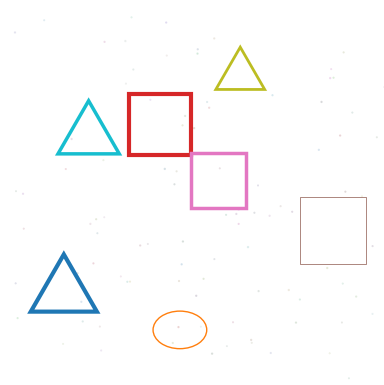[{"shape": "triangle", "thickness": 3, "radius": 0.5, "center": [0.166, 0.24]}, {"shape": "oval", "thickness": 1, "radius": 0.35, "center": [0.467, 0.143]}, {"shape": "square", "thickness": 3, "radius": 0.4, "center": [0.416, 0.676]}, {"shape": "square", "thickness": 0.5, "radius": 0.43, "center": [0.865, 0.401]}, {"shape": "square", "thickness": 2.5, "radius": 0.36, "center": [0.567, 0.532]}, {"shape": "triangle", "thickness": 2, "radius": 0.37, "center": [0.624, 0.804]}, {"shape": "triangle", "thickness": 2.5, "radius": 0.46, "center": [0.23, 0.646]}]